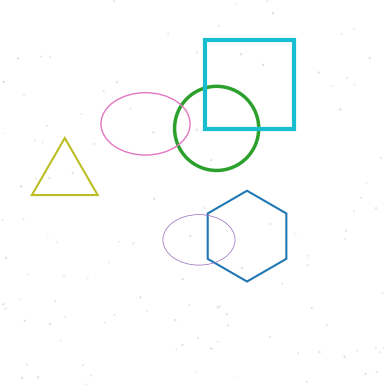[{"shape": "hexagon", "thickness": 1.5, "radius": 0.59, "center": [0.642, 0.387]}, {"shape": "circle", "thickness": 2.5, "radius": 0.55, "center": [0.563, 0.666]}, {"shape": "oval", "thickness": 0.5, "radius": 0.47, "center": [0.517, 0.377]}, {"shape": "oval", "thickness": 1, "radius": 0.58, "center": [0.378, 0.678]}, {"shape": "triangle", "thickness": 1.5, "radius": 0.49, "center": [0.168, 0.543]}, {"shape": "square", "thickness": 3, "radius": 0.58, "center": [0.648, 0.78]}]